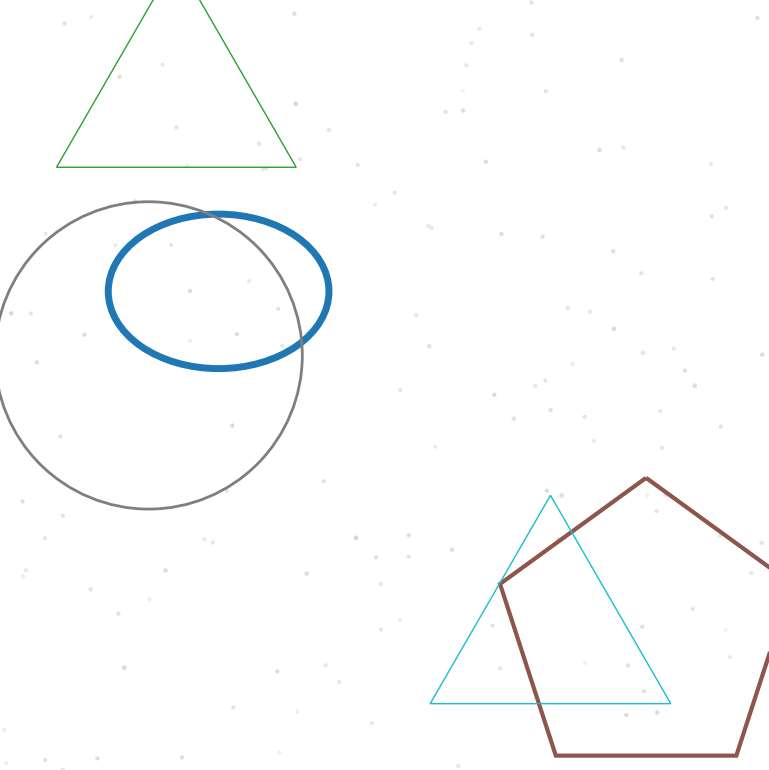[{"shape": "oval", "thickness": 2.5, "radius": 0.72, "center": [0.284, 0.622]}, {"shape": "triangle", "thickness": 0.5, "radius": 0.9, "center": [0.229, 0.873]}, {"shape": "pentagon", "thickness": 1.5, "radius": 1.0, "center": [0.839, 0.18]}, {"shape": "circle", "thickness": 1, "radius": 1.0, "center": [0.193, 0.538]}, {"shape": "triangle", "thickness": 0.5, "radius": 0.9, "center": [0.715, 0.176]}]